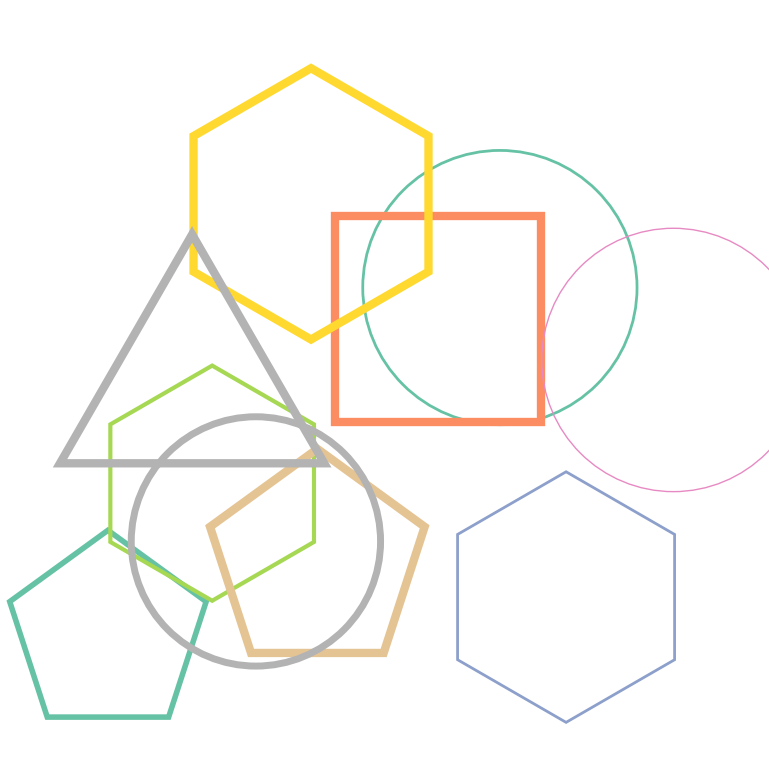[{"shape": "pentagon", "thickness": 2, "radius": 0.67, "center": [0.14, 0.177]}, {"shape": "circle", "thickness": 1, "radius": 0.89, "center": [0.649, 0.627]}, {"shape": "square", "thickness": 3, "radius": 0.67, "center": [0.569, 0.586]}, {"shape": "hexagon", "thickness": 1, "radius": 0.81, "center": [0.735, 0.225]}, {"shape": "circle", "thickness": 0.5, "radius": 0.86, "center": [0.875, 0.533]}, {"shape": "hexagon", "thickness": 1.5, "radius": 0.76, "center": [0.276, 0.373]}, {"shape": "hexagon", "thickness": 3, "radius": 0.88, "center": [0.404, 0.735]}, {"shape": "pentagon", "thickness": 3, "radius": 0.73, "center": [0.412, 0.271]}, {"shape": "circle", "thickness": 2.5, "radius": 0.81, "center": [0.332, 0.297]}, {"shape": "triangle", "thickness": 3, "radius": 0.99, "center": [0.25, 0.497]}]